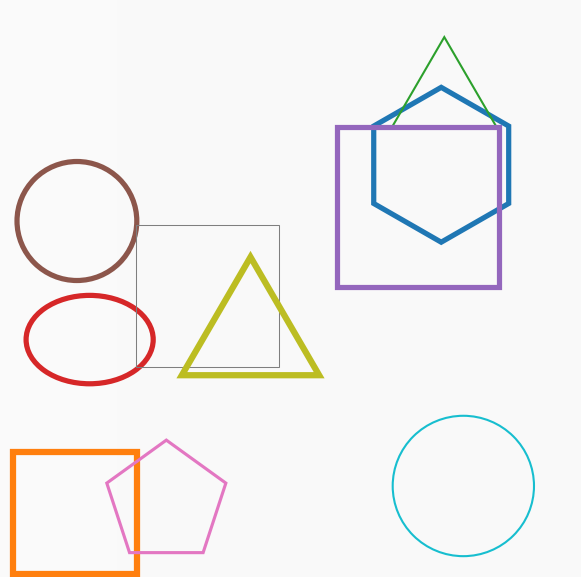[{"shape": "hexagon", "thickness": 2.5, "radius": 0.67, "center": [0.759, 0.714]}, {"shape": "square", "thickness": 3, "radius": 0.53, "center": [0.13, 0.111]}, {"shape": "triangle", "thickness": 1, "radius": 0.52, "center": [0.764, 0.831]}, {"shape": "oval", "thickness": 2.5, "radius": 0.55, "center": [0.154, 0.411]}, {"shape": "square", "thickness": 2.5, "radius": 0.7, "center": [0.719, 0.641]}, {"shape": "circle", "thickness": 2.5, "radius": 0.52, "center": [0.132, 0.616]}, {"shape": "pentagon", "thickness": 1.5, "radius": 0.54, "center": [0.286, 0.129]}, {"shape": "square", "thickness": 0.5, "radius": 0.62, "center": [0.356, 0.487]}, {"shape": "triangle", "thickness": 3, "radius": 0.68, "center": [0.431, 0.418]}, {"shape": "circle", "thickness": 1, "radius": 0.61, "center": [0.797, 0.158]}]